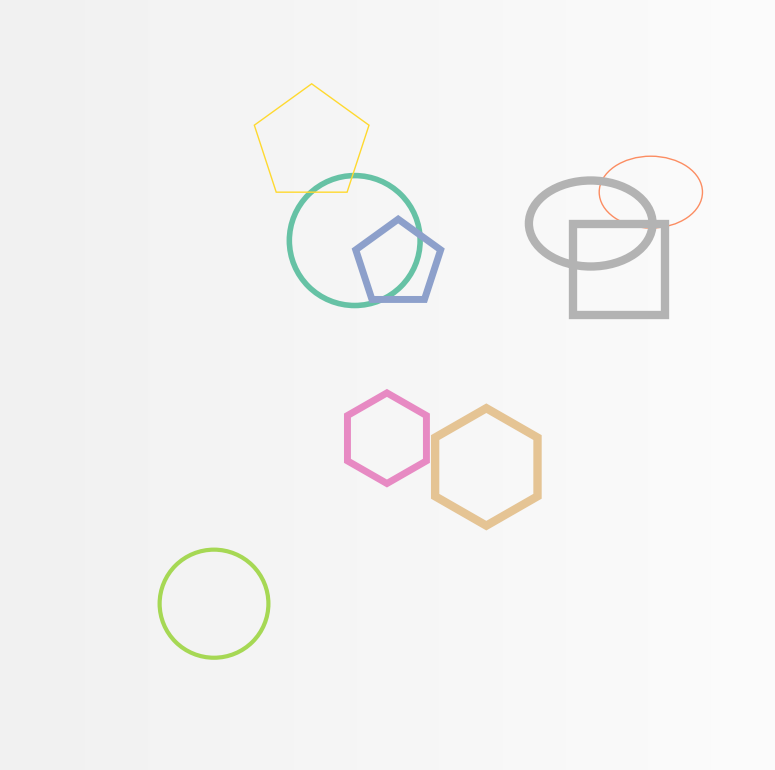[{"shape": "circle", "thickness": 2, "radius": 0.42, "center": [0.458, 0.688]}, {"shape": "oval", "thickness": 0.5, "radius": 0.33, "center": [0.84, 0.75]}, {"shape": "pentagon", "thickness": 2.5, "radius": 0.29, "center": [0.514, 0.658]}, {"shape": "hexagon", "thickness": 2.5, "radius": 0.29, "center": [0.499, 0.431]}, {"shape": "circle", "thickness": 1.5, "radius": 0.35, "center": [0.276, 0.216]}, {"shape": "pentagon", "thickness": 0.5, "radius": 0.39, "center": [0.402, 0.813]}, {"shape": "hexagon", "thickness": 3, "radius": 0.38, "center": [0.628, 0.394]}, {"shape": "square", "thickness": 3, "radius": 0.3, "center": [0.799, 0.65]}, {"shape": "oval", "thickness": 3, "radius": 0.4, "center": [0.762, 0.71]}]